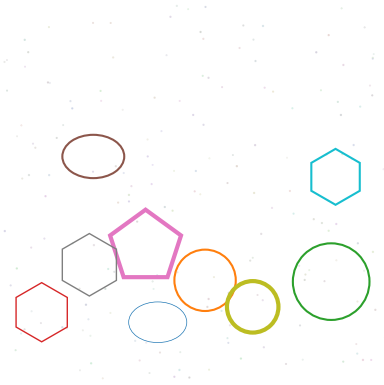[{"shape": "oval", "thickness": 0.5, "radius": 0.38, "center": [0.41, 0.163]}, {"shape": "circle", "thickness": 1.5, "radius": 0.4, "center": [0.533, 0.272]}, {"shape": "circle", "thickness": 1.5, "radius": 0.5, "center": [0.86, 0.268]}, {"shape": "hexagon", "thickness": 1, "radius": 0.38, "center": [0.108, 0.189]}, {"shape": "oval", "thickness": 1.5, "radius": 0.4, "center": [0.242, 0.594]}, {"shape": "pentagon", "thickness": 3, "radius": 0.48, "center": [0.378, 0.358]}, {"shape": "hexagon", "thickness": 1, "radius": 0.41, "center": [0.232, 0.312]}, {"shape": "circle", "thickness": 3, "radius": 0.33, "center": [0.656, 0.203]}, {"shape": "hexagon", "thickness": 1.5, "radius": 0.36, "center": [0.872, 0.541]}]